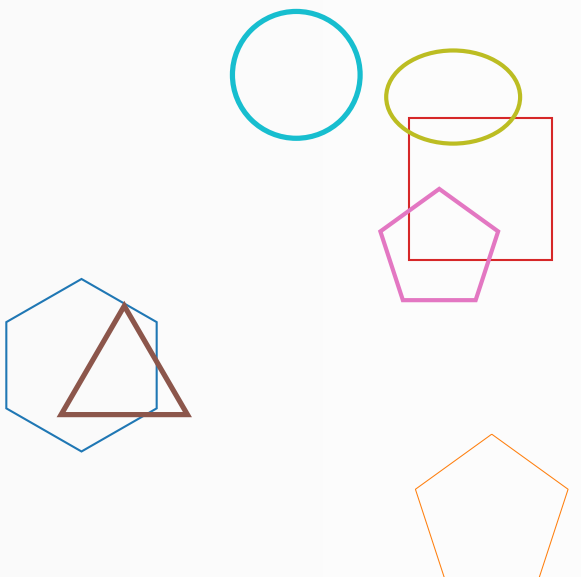[{"shape": "hexagon", "thickness": 1, "radius": 0.75, "center": [0.14, 0.367]}, {"shape": "pentagon", "thickness": 0.5, "radius": 0.69, "center": [0.846, 0.109]}, {"shape": "square", "thickness": 1, "radius": 0.61, "center": [0.827, 0.672]}, {"shape": "triangle", "thickness": 2.5, "radius": 0.63, "center": [0.214, 0.344]}, {"shape": "pentagon", "thickness": 2, "radius": 0.53, "center": [0.756, 0.566]}, {"shape": "oval", "thickness": 2, "radius": 0.58, "center": [0.78, 0.831]}, {"shape": "circle", "thickness": 2.5, "radius": 0.55, "center": [0.51, 0.87]}]